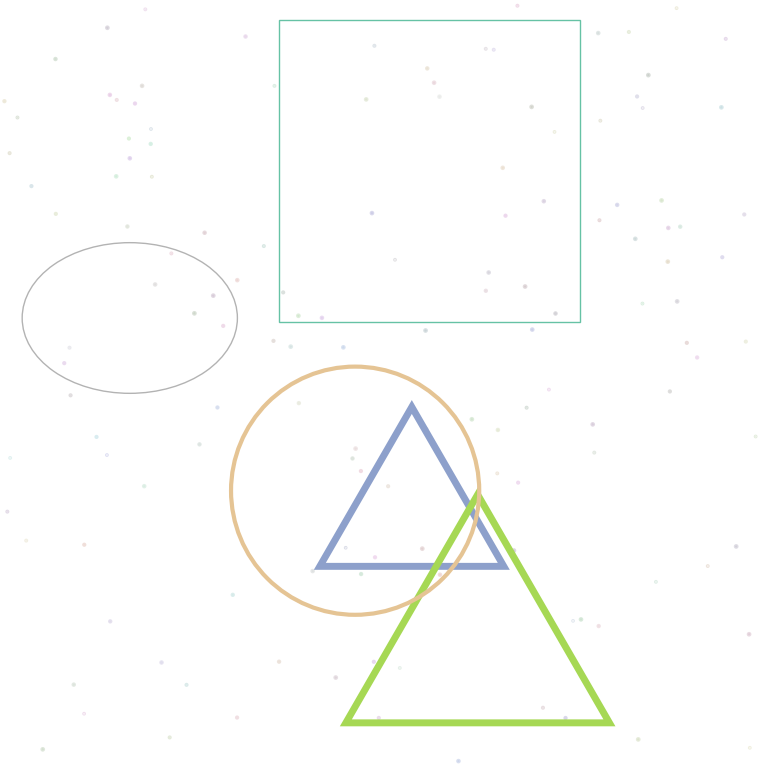[{"shape": "square", "thickness": 0.5, "radius": 0.98, "center": [0.558, 0.778]}, {"shape": "triangle", "thickness": 2.5, "radius": 0.69, "center": [0.535, 0.333]}, {"shape": "triangle", "thickness": 2.5, "radius": 0.99, "center": [0.62, 0.16]}, {"shape": "circle", "thickness": 1.5, "radius": 0.81, "center": [0.461, 0.363]}, {"shape": "oval", "thickness": 0.5, "radius": 0.7, "center": [0.169, 0.587]}]